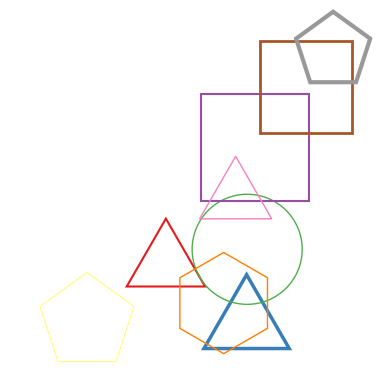[{"shape": "triangle", "thickness": 1.5, "radius": 0.59, "center": [0.431, 0.315]}, {"shape": "triangle", "thickness": 2.5, "radius": 0.64, "center": [0.641, 0.159]}, {"shape": "circle", "thickness": 1, "radius": 0.71, "center": [0.642, 0.352]}, {"shape": "square", "thickness": 1.5, "radius": 0.7, "center": [0.662, 0.617]}, {"shape": "hexagon", "thickness": 1, "radius": 0.66, "center": [0.581, 0.213]}, {"shape": "pentagon", "thickness": 0.5, "radius": 0.64, "center": [0.226, 0.164]}, {"shape": "square", "thickness": 2, "radius": 0.6, "center": [0.794, 0.774]}, {"shape": "triangle", "thickness": 1, "radius": 0.54, "center": [0.612, 0.486]}, {"shape": "pentagon", "thickness": 3, "radius": 0.51, "center": [0.865, 0.868]}]